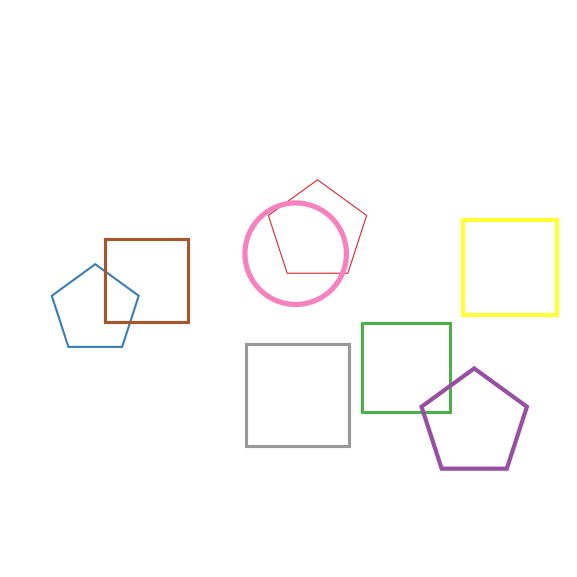[{"shape": "pentagon", "thickness": 0.5, "radius": 0.45, "center": [0.55, 0.598]}, {"shape": "pentagon", "thickness": 1, "radius": 0.4, "center": [0.165, 0.462]}, {"shape": "square", "thickness": 1.5, "radius": 0.38, "center": [0.704, 0.363]}, {"shape": "pentagon", "thickness": 2, "radius": 0.48, "center": [0.821, 0.265]}, {"shape": "square", "thickness": 2, "radius": 0.41, "center": [0.883, 0.536]}, {"shape": "square", "thickness": 1.5, "radius": 0.36, "center": [0.254, 0.513]}, {"shape": "circle", "thickness": 2.5, "radius": 0.44, "center": [0.512, 0.56]}, {"shape": "square", "thickness": 1.5, "radius": 0.44, "center": [0.515, 0.315]}]